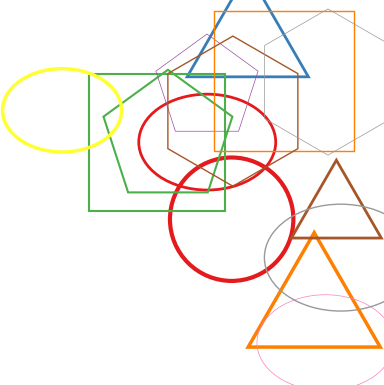[{"shape": "circle", "thickness": 3, "radius": 0.8, "center": [0.602, 0.431]}, {"shape": "oval", "thickness": 2, "radius": 0.89, "center": [0.538, 0.631]}, {"shape": "triangle", "thickness": 2, "radius": 0.91, "center": [0.644, 0.891]}, {"shape": "pentagon", "thickness": 1.5, "radius": 0.88, "center": [0.436, 0.643]}, {"shape": "square", "thickness": 1.5, "radius": 0.89, "center": [0.407, 0.629]}, {"shape": "pentagon", "thickness": 0.5, "radius": 0.7, "center": [0.538, 0.772]}, {"shape": "square", "thickness": 1, "radius": 0.91, "center": [0.737, 0.789]}, {"shape": "triangle", "thickness": 2.5, "radius": 0.99, "center": [0.816, 0.198]}, {"shape": "oval", "thickness": 2.5, "radius": 0.77, "center": [0.161, 0.713]}, {"shape": "triangle", "thickness": 2, "radius": 0.67, "center": [0.874, 0.449]}, {"shape": "hexagon", "thickness": 1, "radius": 0.97, "center": [0.605, 0.711]}, {"shape": "oval", "thickness": 0.5, "radius": 0.89, "center": [0.845, 0.11]}, {"shape": "oval", "thickness": 1, "radius": 0.99, "center": [0.885, 0.331]}, {"shape": "hexagon", "thickness": 0.5, "radius": 0.95, "center": [0.852, 0.787]}]